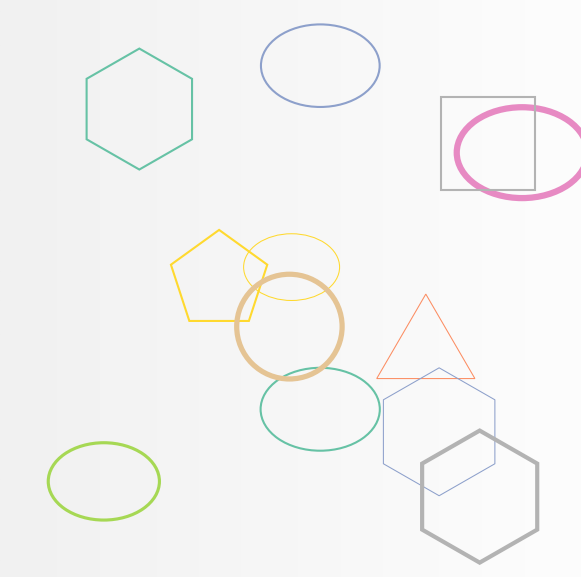[{"shape": "hexagon", "thickness": 1, "radius": 0.52, "center": [0.24, 0.81]}, {"shape": "oval", "thickness": 1, "radius": 0.51, "center": [0.551, 0.29]}, {"shape": "triangle", "thickness": 0.5, "radius": 0.49, "center": [0.733, 0.392]}, {"shape": "oval", "thickness": 1, "radius": 0.51, "center": [0.551, 0.885]}, {"shape": "hexagon", "thickness": 0.5, "radius": 0.55, "center": [0.756, 0.251]}, {"shape": "oval", "thickness": 3, "radius": 0.56, "center": [0.898, 0.735]}, {"shape": "oval", "thickness": 1.5, "radius": 0.48, "center": [0.179, 0.166]}, {"shape": "pentagon", "thickness": 1, "radius": 0.44, "center": [0.377, 0.514]}, {"shape": "oval", "thickness": 0.5, "radius": 0.41, "center": [0.502, 0.537]}, {"shape": "circle", "thickness": 2.5, "radius": 0.45, "center": [0.498, 0.434]}, {"shape": "square", "thickness": 1, "radius": 0.4, "center": [0.839, 0.751]}, {"shape": "hexagon", "thickness": 2, "radius": 0.57, "center": [0.825, 0.139]}]